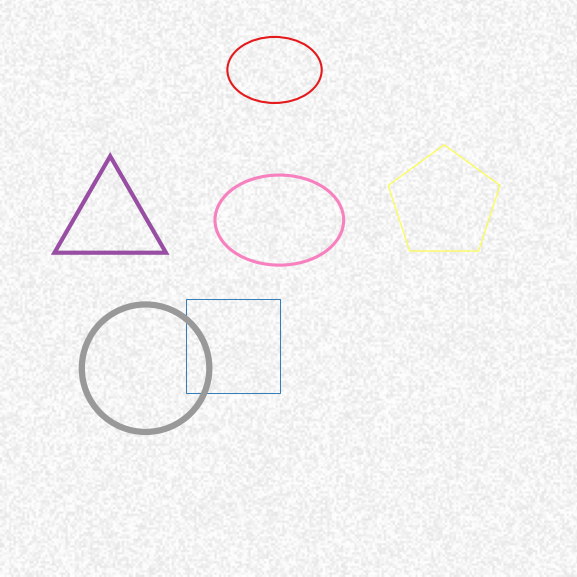[{"shape": "oval", "thickness": 1, "radius": 0.41, "center": [0.475, 0.878]}, {"shape": "square", "thickness": 0.5, "radius": 0.41, "center": [0.404, 0.4]}, {"shape": "triangle", "thickness": 2, "radius": 0.56, "center": [0.191, 0.617]}, {"shape": "pentagon", "thickness": 0.5, "radius": 0.51, "center": [0.769, 0.647]}, {"shape": "oval", "thickness": 1.5, "radius": 0.56, "center": [0.484, 0.618]}, {"shape": "circle", "thickness": 3, "radius": 0.55, "center": [0.252, 0.362]}]